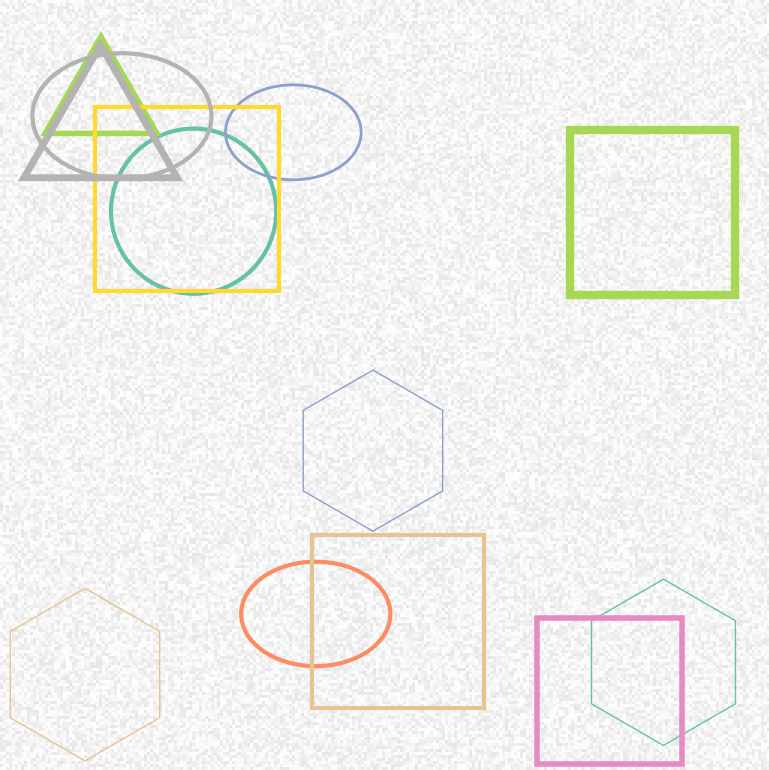[{"shape": "circle", "thickness": 1.5, "radius": 0.54, "center": [0.251, 0.726]}, {"shape": "hexagon", "thickness": 0.5, "radius": 0.54, "center": [0.862, 0.14]}, {"shape": "oval", "thickness": 1.5, "radius": 0.48, "center": [0.41, 0.203]}, {"shape": "oval", "thickness": 1, "radius": 0.44, "center": [0.381, 0.828]}, {"shape": "hexagon", "thickness": 0.5, "radius": 0.52, "center": [0.484, 0.415]}, {"shape": "square", "thickness": 2, "radius": 0.47, "center": [0.792, 0.103]}, {"shape": "square", "thickness": 3, "radius": 0.54, "center": [0.848, 0.724]}, {"shape": "triangle", "thickness": 2, "radius": 0.42, "center": [0.131, 0.869]}, {"shape": "square", "thickness": 1.5, "radius": 0.6, "center": [0.243, 0.741]}, {"shape": "square", "thickness": 1.5, "radius": 0.56, "center": [0.517, 0.193]}, {"shape": "hexagon", "thickness": 0.5, "radius": 0.56, "center": [0.11, 0.124]}, {"shape": "triangle", "thickness": 2.5, "radius": 0.57, "center": [0.131, 0.827]}, {"shape": "oval", "thickness": 1.5, "radius": 0.58, "center": [0.158, 0.849]}]